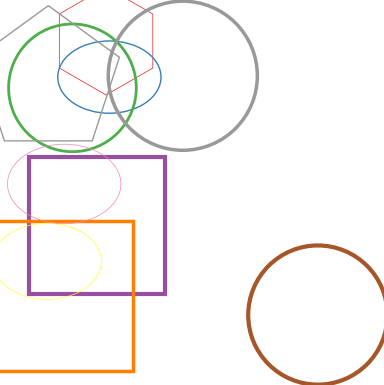[{"shape": "hexagon", "thickness": 0.5, "radius": 0.7, "center": [0.275, 0.893]}, {"shape": "oval", "thickness": 1, "radius": 0.67, "center": [0.284, 0.8]}, {"shape": "circle", "thickness": 2, "radius": 0.83, "center": [0.188, 0.772]}, {"shape": "square", "thickness": 3, "radius": 0.89, "center": [0.252, 0.415]}, {"shape": "square", "thickness": 2.5, "radius": 0.98, "center": [0.151, 0.232]}, {"shape": "oval", "thickness": 0.5, "radius": 0.71, "center": [0.122, 0.321]}, {"shape": "circle", "thickness": 3, "radius": 0.9, "center": [0.825, 0.182]}, {"shape": "oval", "thickness": 0.5, "radius": 0.74, "center": [0.167, 0.522]}, {"shape": "circle", "thickness": 2.5, "radius": 0.97, "center": [0.475, 0.803]}, {"shape": "pentagon", "thickness": 1, "radius": 0.97, "center": [0.125, 0.791]}]